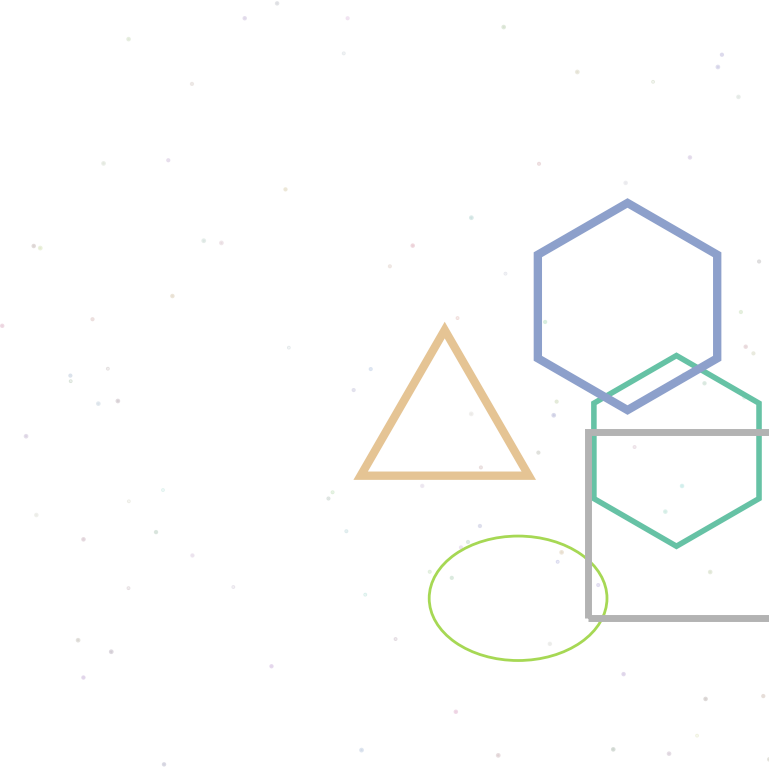[{"shape": "hexagon", "thickness": 2, "radius": 0.62, "center": [0.879, 0.414]}, {"shape": "hexagon", "thickness": 3, "radius": 0.67, "center": [0.815, 0.602]}, {"shape": "oval", "thickness": 1, "radius": 0.58, "center": [0.673, 0.223]}, {"shape": "triangle", "thickness": 3, "radius": 0.63, "center": [0.578, 0.445]}, {"shape": "square", "thickness": 2.5, "radius": 0.6, "center": [0.884, 0.318]}]